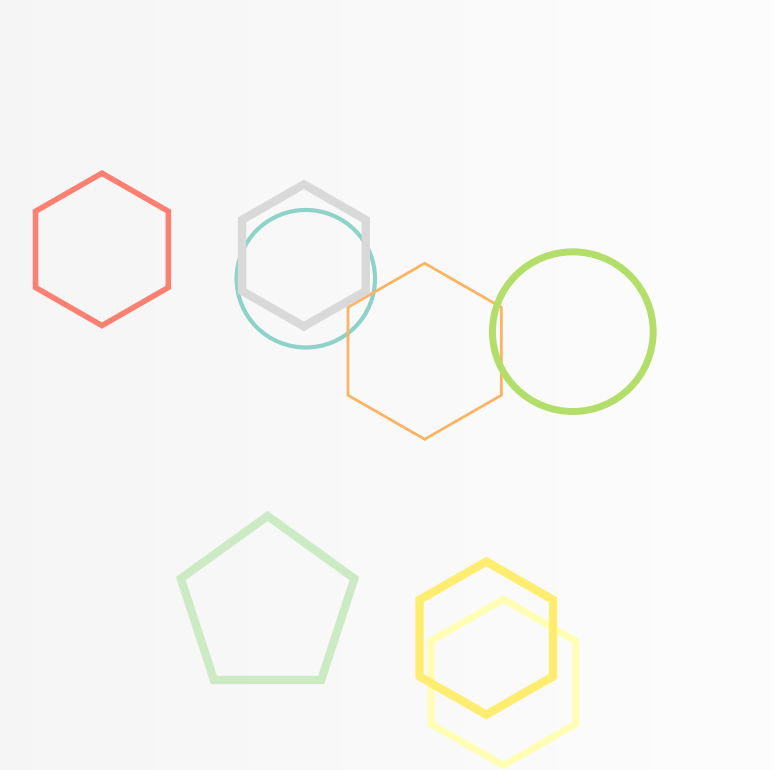[{"shape": "circle", "thickness": 1.5, "radius": 0.45, "center": [0.395, 0.638]}, {"shape": "hexagon", "thickness": 2.5, "radius": 0.54, "center": [0.649, 0.114]}, {"shape": "hexagon", "thickness": 2, "radius": 0.49, "center": [0.132, 0.676]}, {"shape": "hexagon", "thickness": 1, "radius": 0.57, "center": [0.548, 0.544]}, {"shape": "circle", "thickness": 2.5, "radius": 0.52, "center": [0.739, 0.569]}, {"shape": "hexagon", "thickness": 3, "radius": 0.46, "center": [0.392, 0.668]}, {"shape": "pentagon", "thickness": 3, "radius": 0.59, "center": [0.345, 0.212]}, {"shape": "hexagon", "thickness": 3, "radius": 0.5, "center": [0.627, 0.171]}]